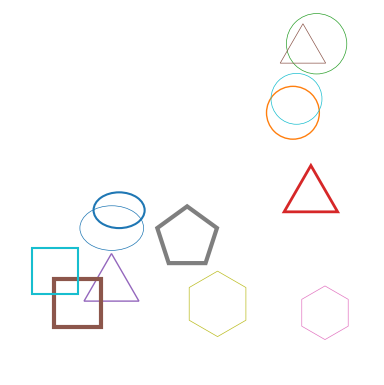[{"shape": "oval", "thickness": 1.5, "radius": 0.33, "center": [0.309, 0.454]}, {"shape": "oval", "thickness": 0.5, "radius": 0.41, "center": [0.29, 0.408]}, {"shape": "circle", "thickness": 1, "radius": 0.34, "center": [0.761, 0.707]}, {"shape": "circle", "thickness": 0.5, "radius": 0.39, "center": [0.822, 0.886]}, {"shape": "triangle", "thickness": 2, "radius": 0.4, "center": [0.808, 0.49]}, {"shape": "triangle", "thickness": 1, "radius": 0.41, "center": [0.29, 0.259]}, {"shape": "triangle", "thickness": 0.5, "radius": 0.34, "center": [0.787, 0.87]}, {"shape": "square", "thickness": 3, "radius": 0.31, "center": [0.201, 0.213]}, {"shape": "hexagon", "thickness": 0.5, "radius": 0.35, "center": [0.844, 0.188]}, {"shape": "pentagon", "thickness": 3, "radius": 0.41, "center": [0.486, 0.383]}, {"shape": "hexagon", "thickness": 0.5, "radius": 0.43, "center": [0.565, 0.211]}, {"shape": "circle", "thickness": 0.5, "radius": 0.33, "center": [0.77, 0.743]}, {"shape": "square", "thickness": 1.5, "radius": 0.3, "center": [0.144, 0.296]}]